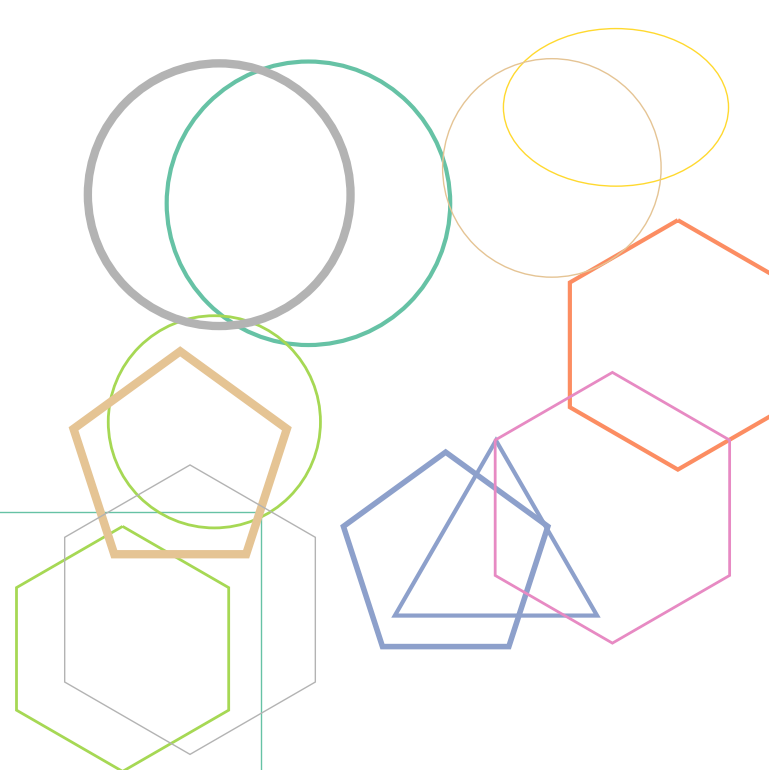[{"shape": "circle", "thickness": 1.5, "radius": 0.92, "center": [0.401, 0.736]}, {"shape": "square", "thickness": 0.5, "radius": 0.85, "center": [0.168, 0.165]}, {"shape": "hexagon", "thickness": 1.5, "radius": 0.81, "center": [0.88, 0.552]}, {"shape": "pentagon", "thickness": 2, "radius": 0.7, "center": [0.579, 0.273]}, {"shape": "triangle", "thickness": 1.5, "radius": 0.76, "center": [0.644, 0.276]}, {"shape": "hexagon", "thickness": 1, "radius": 0.88, "center": [0.795, 0.341]}, {"shape": "circle", "thickness": 1, "radius": 0.69, "center": [0.278, 0.452]}, {"shape": "hexagon", "thickness": 1, "radius": 0.8, "center": [0.159, 0.157]}, {"shape": "oval", "thickness": 0.5, "radius": 0.73, "center": [0.8, 0.861]}, {"shape": "pentagon", "thickness": 3, "radius": 0.73, "center": [0.234, 0.398]}, {"shape": "circle", "thickness": 0.5, "radius": 0.71, "center": [0.717, 0.782]}, {"shape": "circle", "thickness": 3, "radius": 0.85, "center": [0.285, 0.747]}, {"shape": "hexagon", "thickness": 0.5, "radius": 0.94, "center": [0.247, 0.208]}]